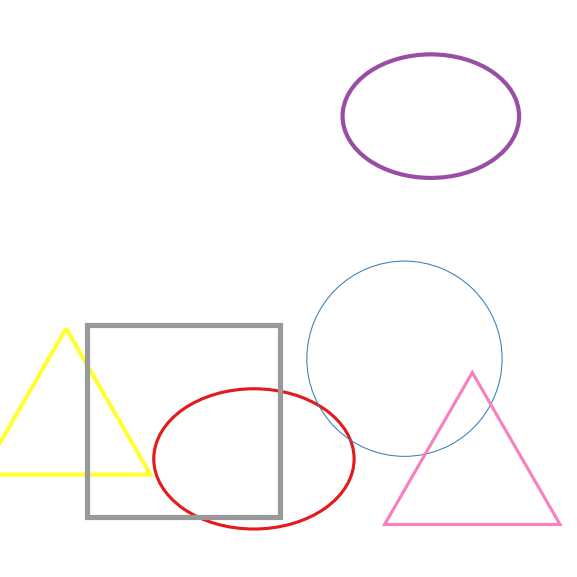[{"shape": "oval", "thickness": 1.5, "radius": 0.87, "center": [0.44, 0.205]}, {"shape": "circle", "thickness": 0.5, "radius": 0.85, "center": [0.7, 0.378]}, {"shape": "oval", "thickness": 2, "radius": 0.76, "center": [0.746, 0.798]}, {"shape": "triangle", "thickness": 2, "radius": 0.84, "center": [0.114, 0.262]}, {"shape": "triangle", "thickness": 1.5, "radius": 0.88, "center": [0.818, 0.179]}, {"shape": "square", "thickness": 2.5, "radius": 0.84, "center": [0.318, 0.27]}]